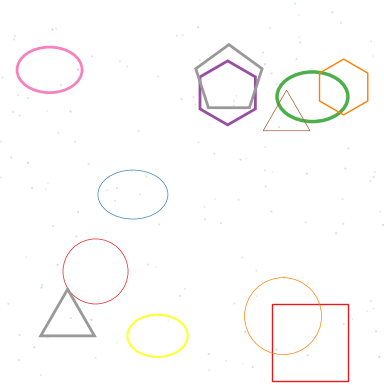[{"shape": "circle", "thickness": 0.5, "radius": 0.42, "center": [0.248, 0.295]}, {"shape": "square", "thickness": 1, "radius": 0.5, "center": [0.805, 0.11]}, {"shape": "oval", "thickness": 0.5, "radius": 0.45, "center": [0.345, 0.495]}, {"shape": "oval", "thickness": 2.5, "radius": 0.46, "center": [0.812, 0.749]}, {"shape": "hexagon", "thickness": 2, "radius": 0.42, "center": [0.591, 0.759]}, {"shape": "hexagon", "thickness": 1, "radius": 0.36, "center": [0.893, 0.774]}, {"shape": "circle", "thickness": 0.5, "radius": 0.5, "center": [0.735, 0.179]}, {"shape": "oval", "thickness": 1.5, "radius": 0.39, "center": [0.409, 0.128]}, {"shape": "triangle", "thickness": 0.5, "radius": 0.35, "center": [0.744, 0.696]}, {"shape": "oval", "thickness": 2, "radius": 0.42, "center": [0.129, 0.819]}, {"shape": "pentagon", "thickness": 2, "radius": 0.45, "center": [0.595, 0.794]}, {"shape": "triangle", "thickness": 2, "radius": 0.4, "center": [0.176, 0.168]}]